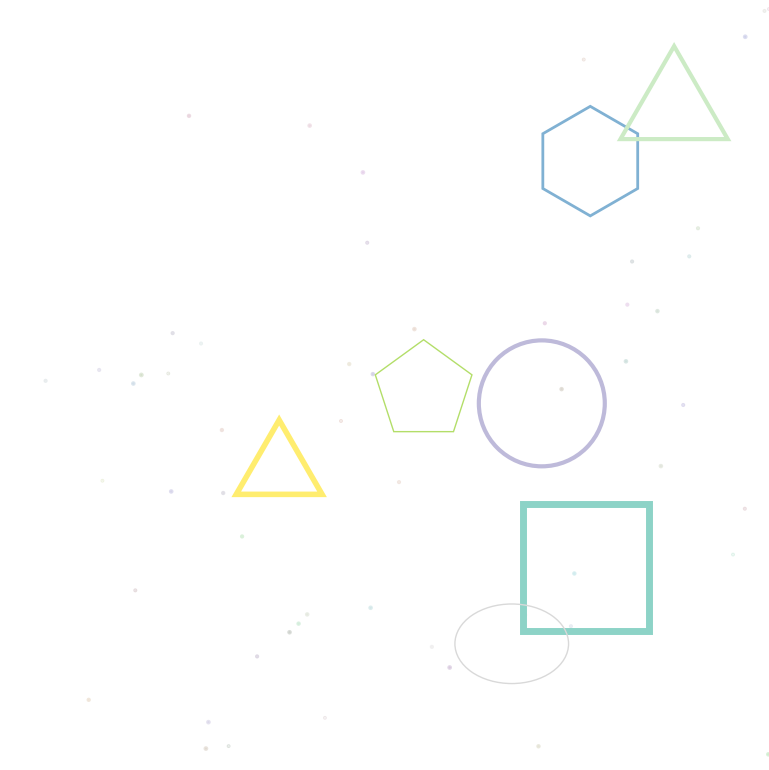[{"shape": "square", "thickness": 2.5, "radius": 0.41, "center": [0.761, 0.263]}, {"shape": "circle", "thickness": 1.5, "radius": 0.41, "center": [0.704, 0.476]}, {"shape": "hexagon", "thickness": 1, "radius": 0.36, "center": [0.767, 0.791]}, {"shape": "pentagon", "thickness": 0.5, "radius": 0.33, "center": [0.55, 0.493]}, {"shape": "oval", "thickness": 0.5, "radius": 0.37, "center": [0.665, 0.164]}, {"shape": "triangle", "thickness": 1.5, "radius": 0.4, "center": [0.875, 0.86]}, {"shape": "triangle", "thickness": 2, "radius": 0.32, "center": [0.363, 0.39]}]